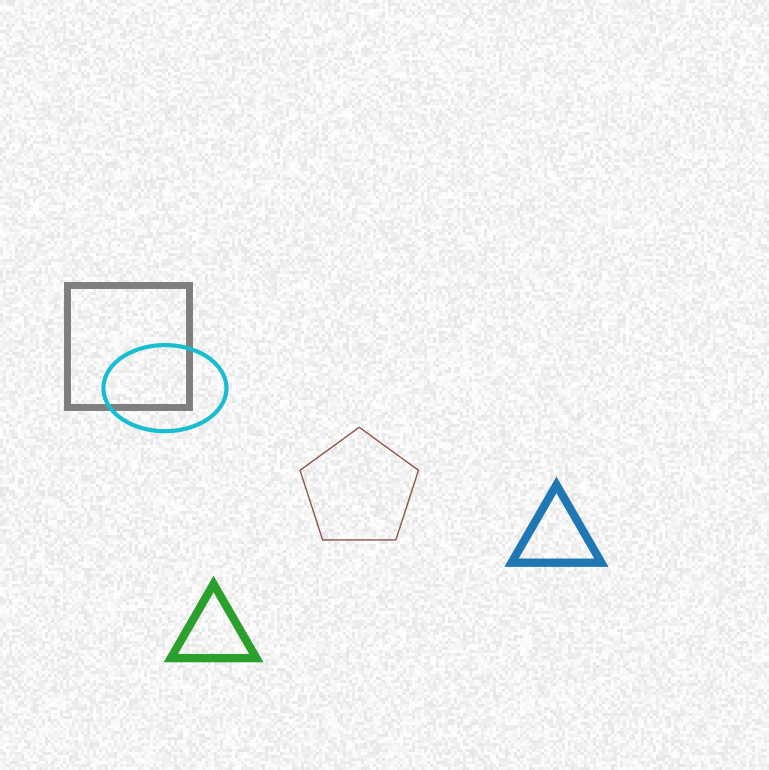[{"shape": "triangle", "thickness": 3, "radius": 0.34, "center": [0.723, 0.303]}, {"shape": "triangle", "thickness": 3, "radius": 0.32, "center": [0.277, 0.177]}, {"shape": "pentagon", "thickness": 0.5, "radius": 0.4, "center": [0.467, 0.364]}, {"shape": "square", "thickness": 2.5, "radius": 0.4, "center": [0.166, 0.551]}, {"shape": "oval", "thickness": 1.5, "radius": 0.4, "center": [0.214, 0.496]}]